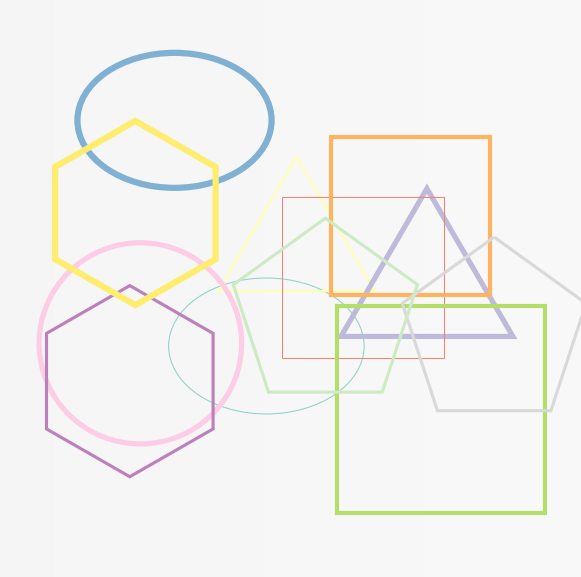[{"shape": "oval", "thickness": 0.5, "radius": 0.84, "center": [0.458, 0.4]}, {"shape": "triangle", "thickness": 1, "radius": 0.78, "center": [0.51, 0.573]}, {"shape": "triangle", "thickness": 2.5, "radius": 0.85, "center": [0.734, 0.502]}, {"shape": "square", "thickness": 0.5, "radius": 0.7, "center": [0.625, 0.518]}, {"shape": "oval", "thickness": 3, "radius": 0.84, "center": [0.3, 0.791]}, {"shape": "square", "thickness": 2, "radius": 0.68, "center": [0.706, 0.625]}, {"shape": "square", "thickness": 2, "radius": 0.9, "center": [0.759, 0.289]}, {"shape": "circle", "thickness": 2.5, "radius": 0.87, "center": [0.242, 0.405]}, {"shape": "pentagon", "thickness": 1.5, "radius": 0.83, "center": [0.85, 0.422]}, {"shape": "hexagon", "thickness": 1.5, "radius": 0.83, "center": [0.223, 0.339]}, {"shape": "pentagon", "thickness": 1.5, "radius": 0.83, "center": [0.56, 0.455]}, {"shape": "hexagon", "thickness": 3, "radius": 0.8, "center": [0.233, 0.63]}]